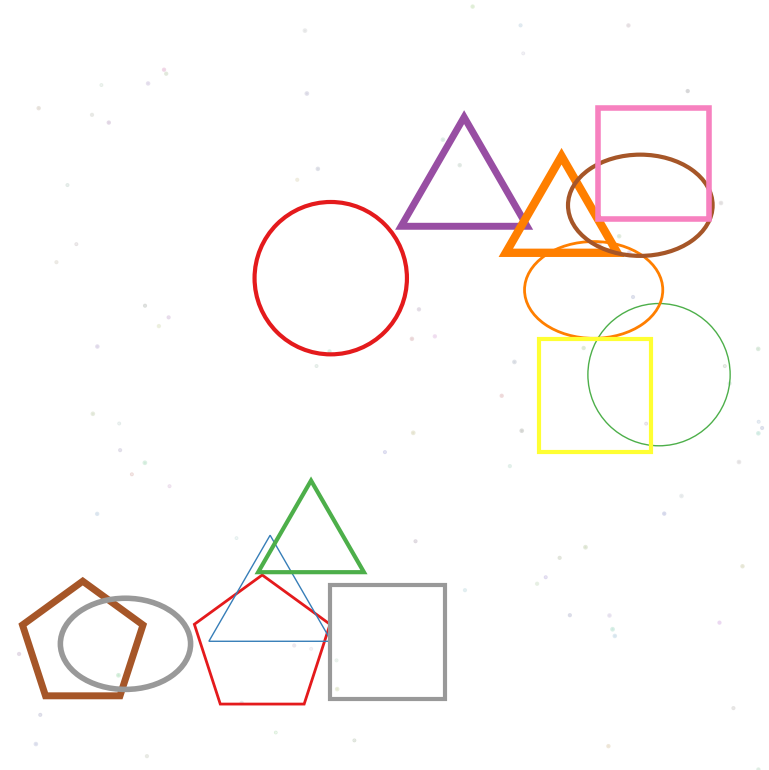[{"shape": "circle", "thickness": 1.5, "radius": 0.49, "center": [0.43, 0.639]}, {"shape": "pentagon", "thickness": 1, "radius": 0.46, "center": [0.341, 0.161]}, {"shape": "triangle", "thickness": 0.5, "radius": 0.46, "center": [0.351, 0.213]}, {"shape": "triangle", "thickness": 1.5, "radius": 0.4, "center": [0.404, 0.297]}, {"shape": "circle", "thickness": 0.5, "radius": 0.46, "center": [0.856, 0.513]}, {"shape": "triangle", "thickness": 2.5, "radius": 0.47, "center": [0.603, 0.753]}, {"shape": "oval", "thickness": 1, "radius": 0.45, "center": [0.771, 0.623]}, {"shape": "triangle", "thickness": 3, "radius": 0.42, "center": [0.729, 0.713]}, {"shape": "square", "thickness": 1.5, "radius": 0.37, "center": [0.773, 0.487]}, {"shape": "oval", "thickness": 1.5, "radius": 0.47, "center": [0.832, 0.733]}, {"shape": "pentagon", "thickness": 2.5, "radius": 0.41, "center": [0.107, 0.163]}, {"shape": "square", "thickness": 2, "radius": 0.36, "center": [0.849, 0.788]}, {"shape": "oval", "thickness": 2, "radius": 0.42, "center": [0.163, 0.164]}, {"shape": "square", "thickness": 1.5, "radius": 0.37, "center": [0.503, 0.166]}]